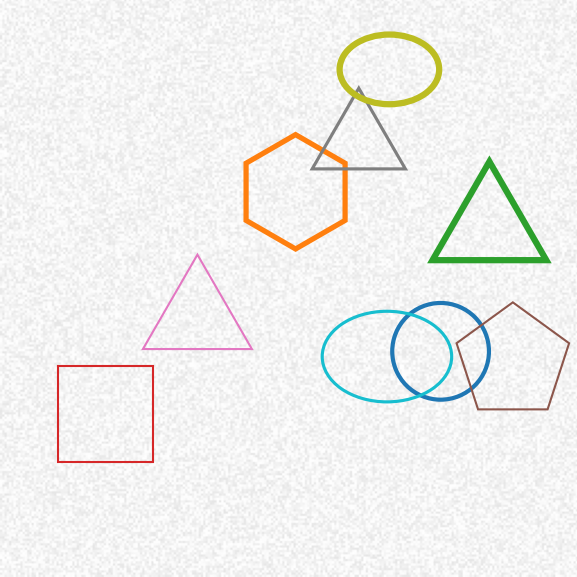[{"shape": "circle", "thickness": 2, "radius": 0.42, "center": [0.763, 0.391]}, {"shape": "hexagon", "thickness": 2.5, "radius": 0.49, "center": [0.512, 0.667]}, {"shape": "triangle", "thickness": 3, "radius": 0.57, "center": [0.847, 0.606]}, {"shape": "square", "thickness": 1, "radius": 0.41, "center": [0.182, 0.282]}, {"shape": "pentagon", "thickness": 1, "radius": 0.51, "center": [0.888, 0.373]}, {"shape": "triangle", "thickness": 1, "radius": 0.54, "center": [0.342, 0.449]}, {"shape": "triangle", "thickness": 1.5, "radius": 0.47, "center": [0.621, 0.753]}, {"shape": "oval", "thickness": 3, "radius": 0.43, "center": [0.674, 0.879]}, {"shape": "oval", "thickness": 1.5, "radius": 0.56, "center": [0.67, 0.382]}]